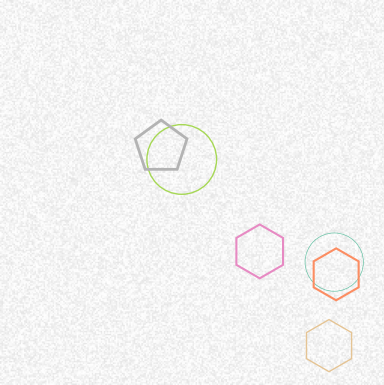[{"shape": "circle", "thickness": 0.5, "radius": 0.38, "center": [0.868, 0.319]}, {"shape": "hexagon", "thickness": 1.5, "radius": 0.34, "center": [0.873, 0.287]}, {"shape": "hexagon", "thickness": 1.5, "radius": 0.35, "center": [0.675, 0.347]}, {"shape": "circle", "thickness": 1, "radius": 0.45, "center": [0.472, 0.586]}, {"shape": "hexagon", "thickness": 1, "radius": 0.34, "center": [0.855, 0.102]}, {"shape": "pentagon", "thickness": 2, "radius": 0.35, "center": [0.418, 0.617]}]